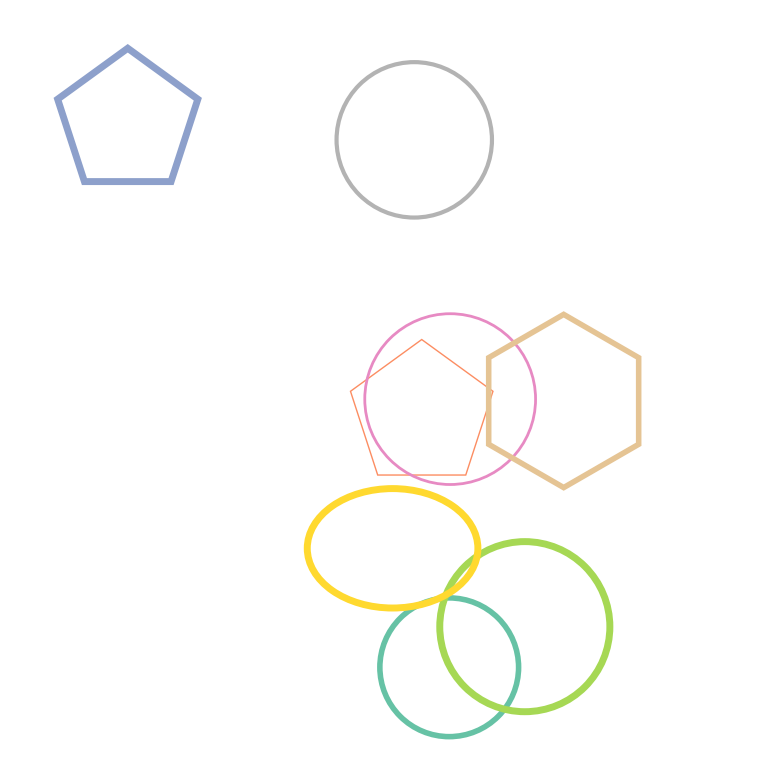[{"shape": "circle", "thickness": 2, "radius": 0.45, "center": [0.583, 0.133]}, {"shape": "pentagon", "thickness": 0.5, "radius": 0.49, "center": [0.548, 0.462]}, {"shape": "pentagon", "thickness": 2.5, "radius": 0.48, "center": [0.166, 0.842]}, {"shape": "circle", "thickness": 1, "radius": 0.55, "center": [0.585, 0.482]}, {"shape": "circle", "thickness": 2.5, "radius": 0.55, "center": [0.682, 0.186]}, {"shape": "oval", "thickness": 2.5, "radius": 0.55, "center": [0.51, 0.288]}, {"shape": "hexagon", "thickness": 2, "radius": 0.56, "center": [0.732, 0.479]}, {"shape": "circle", "thickness": 1.5, "radius": 0.5, "center": [0.538, 0.818]}]